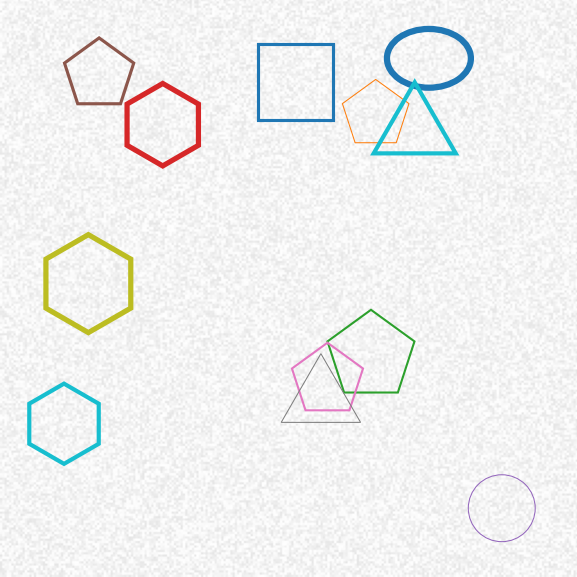[{"shape": "oval", "thickness": 3, "radius": 0.36, "center": [0.743, 0.898]}, {"shape": "square", "thickness": 1.5, "radius": 0.32, "center": [0.512, 0.857]}, {"shape": "pentagon", "thickness": 0.5, "radius": 0.3, "center": [0.651, 0.801]}, {"shape": "pentagon", "thickness": 1, "radius": 0.4, "center": [0.642, 0.383]}, {"shape": "hexagon", "thickness": 2.5, "radius": 0.36, "center": [0.282, 0.783]}, {"shape": "circle", "thickness": 0.5, "radius": 0.29, "center": [0.869, 0.119]}, {"shape": "pentagon", "thickness": 1.5, "radius": 0.32, "center": [0.172, 0.87]}, {"shape": "pentagon", "thickness": 1, "radius": 0.32, "center": [0.567, 0.341]}, {"shape": "triangle", "thickness": 0.5, "radius": 0.4, "center": [0.556, 0.307]}, {"shape": "hexagon", "thickness": 2.5, "radius": 0.42, "center": [0.153, 0.508]}, {"shape": "hexagon", "thickness": 2, "radius": 0.35, "center": [0.111, 0.265]}, {"shape": "triangle", "thickness": 2, "radius": 0.41, "center": [0.718, 0.775]}]